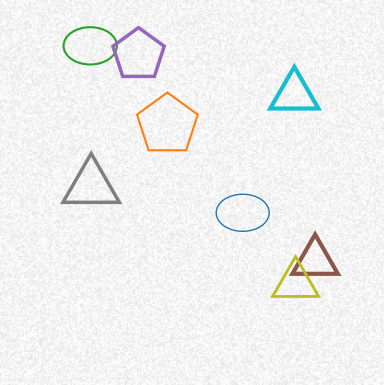[{"shape": "oval", "thickness": 1, "radius": 0.34, "center": [0.63, 0.447]}, {"shape": "pentagon", "thickness": 1.5, "radius": 0.41, "center": [0.435, 0.677]}, {"shape": "oval", "thickness": 1.5, "radius": 0.35, "center": [0.234, 0.881]}, {"shape": "pentagon", "thickness": 2.5, "radius": 0.35, "center": [0.36, 0.858]}, {"shape": "triangle", "thickness": 3, "radius": 0.34, "center": [0.819, 0.323]}, {"shape": "triangle", "thickness": 2.5, "radius": 0.42, "center": [0.237, 0.517]}, {"shape": "triangle", "thickness": 2, "radius": 0.35, "center": [0.768, 0.265]}, {"shape": "triangle", "thickness": 3, "radius": 0.36, "center": [0.765, 0.754]}]